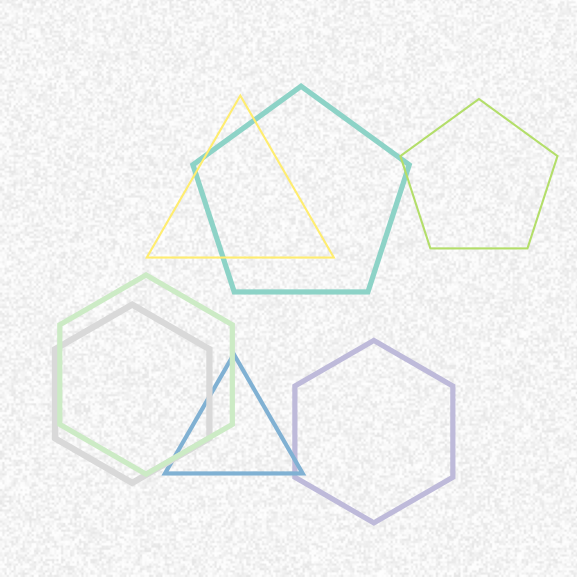[{"shape": "pentagon", "thickness": 2.5, "radius": 0.98, "center": [0.521, 0.653]}, {"shape": "hexagon", "thickness": 2.5, "radius": 0.79, "center": [0.647, 0.252]}, {"shape": "triangle", "thickness": 2, "radius": 0.69, "center": [0.405, 0.248]}, {"shape": "pentagon", "thickness": 1, "radius": 0.72, "center": [0.829, 0.685]}, {"shape": "hexagon", "thickness": 3, "radius": 0.77, "center": [0.229, 0.317]}, {"shape": "hexagon", "thickness": 2.5, "radius": 0.86, "center": [0.253, 0.35]}, {"shape": "triangle", "thickness": 1, "radius": 0.94, "center": [0.416, 0.647]}]